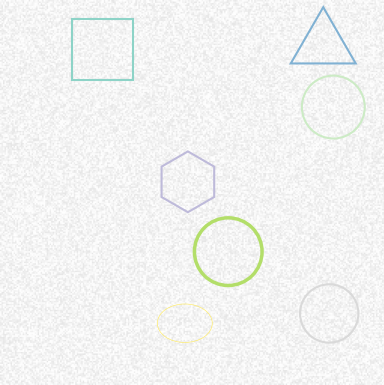[{"shape": "square", "thickness": 1.5, "radius": 0.39, "center": [0.266, 0.871]}, {"shape": "hexagon", "thickness": 1.5, "radius": 0.39, "center": [0.488, 0.528]}, {"shape": "triangle", "thickness": 1.5, "radius": 0.49, "center": [0.84, 0.884]}, {"shape": "circle", "thickness": 2.5, "radius": 0.44, "center": [0.593, 0.346]}, {"shape": "circle", "thickness": 1.5, "radius": 0.38, "center": [0.855, 0.186]}, {"shape": "circle", "thickness": 1.5, "radius": 0.41, "center": [0.866, 0.722]}, {"shape": "oval", "thickness": 0.5, "radius": 0.36, "center": [0.48, 0.16]}]